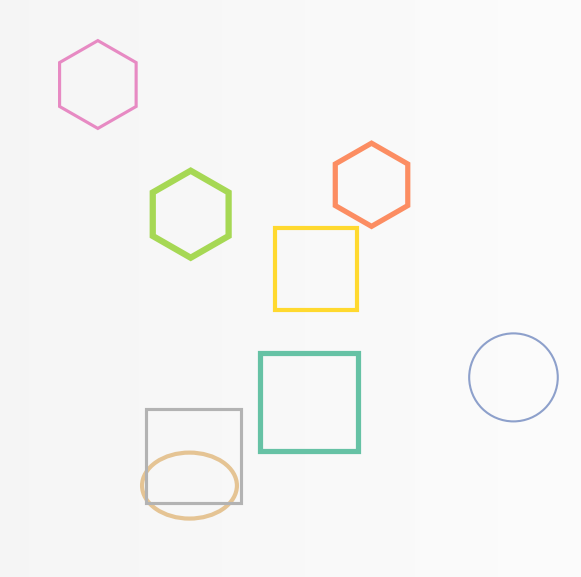[{"shape": "square", "thickness": 2.5, "radius": 0.42, "center": [0.531, 0.303]}, {"shape": "hexagon", "thickness": 2.5, "radius": 0.36, "center": [0.639, 0.679]}, {"shape": "circle", "thickness": 1, "radius": 0.38, "center": [0.883, 0.346]}, {"shape": "hexagon", "thickness": 1.5, "radius": 0.38, "center": [0.168, 0.853]}, {"shape": "hexagon", "thickness": 3, "radius": 0.38, "center": [0.328, 0.628]}, {"shape": "square", "thickness": 2, "radius": 0.36, "center": [0.544, 0.534]}, {"shape": "oval", "thickness": 2, "radius": 0.41, "center": [0.326, 0.158]}, {"shape": "square", "thickness": 1.5, "radius": 0.41, "center": [0.332, 0.21]}]